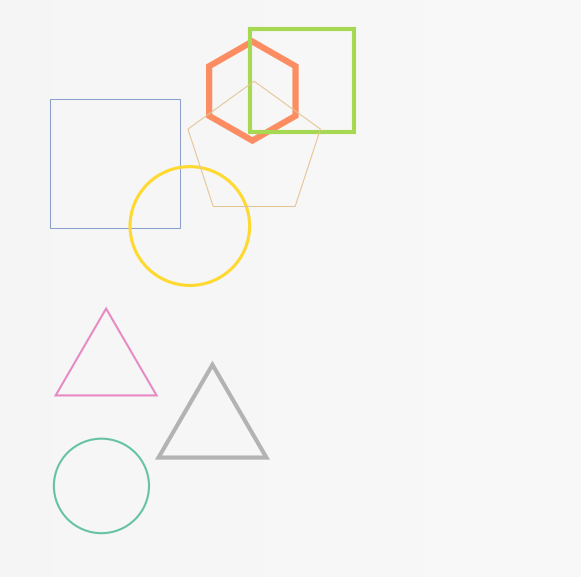[{"shape": "circle", "thickness": 1, "radius": 0.41, "center": [0.175, 0.158]}, {"shape": "hexagon", "thickness": 3, "radius": 0.43, "center": [0.434, 0.841]}, {"shape": "square", "thickness": 0.5, "radius": 0.56, "center": [0.198, 0.716]}, {"shape": "triangle", "thickness": 1, "radius": 0.5, "center": [0.183, 0.365]}, {"shape": "square", "thickness": 2, "radius": 0.45, "center": [0.52, 0.859]}, {"shape": "circle", "thickness": 1.5, "radius": 0.51, "center": [0.327, 0.608]}, {"shape": "pentagon", "thickness": 0.5, "radius": 0.6, "center": [0.437, 0.739]}, {"shape": "triangle", "thickness": 2, "radius": 0.54, "center": [0.366, 0.26]}]